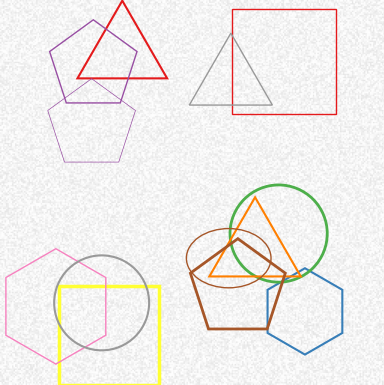[{"shape": "triangle", "thickness": 1.5, "radius": 0.67, "center": [0.318, 0.864]}, {"shape": "square", "thickness": 1, "radius": 0.68, "center": [0.738, 0.841]}, {"shape": "hexagon", "thickness": 1.5, "radius": 0.56, "center": [0.792, 0.191]}, {"shape": "circle", "thickness": 2, "radius": 0.63, "center": [0.724, 0.393]}, {"shape": "pentagon", "thickness": 0.5, "radius": 0.6, "center": [0.238, 0.676]}, {"shape": "pentagon", "thickness": 1, "radius": 0.6, "center": [0.242, 0.829]}, {"shape": "triangle", "thickness": 1.5, "radius": 0.69, "center": [0.663, 0.351]}, {"shape": "square", "thickness": 2.5, "radius": 0.64, "center": [0.283, 0.129]}, {"shape": "oval", "thickness": 1, "radius": 0.55, "center": [0.594, 0.329]}, {"shape": "pentagon", "thickness": 2, "radius": 0.65, "center": [0.618, 0.25]}, {"shape": "hexagon", "thickness": 1, "radius": 0.75, "center": [0.145, 0.204]}, {"shape": "circle", "thickness": 1.5, "radius": 0.62, "center": [0.264, 0.213]}, {"shape": "triangle", "thickness": 1, "radius": 0.62, "center": [0.6, 0.789]}]